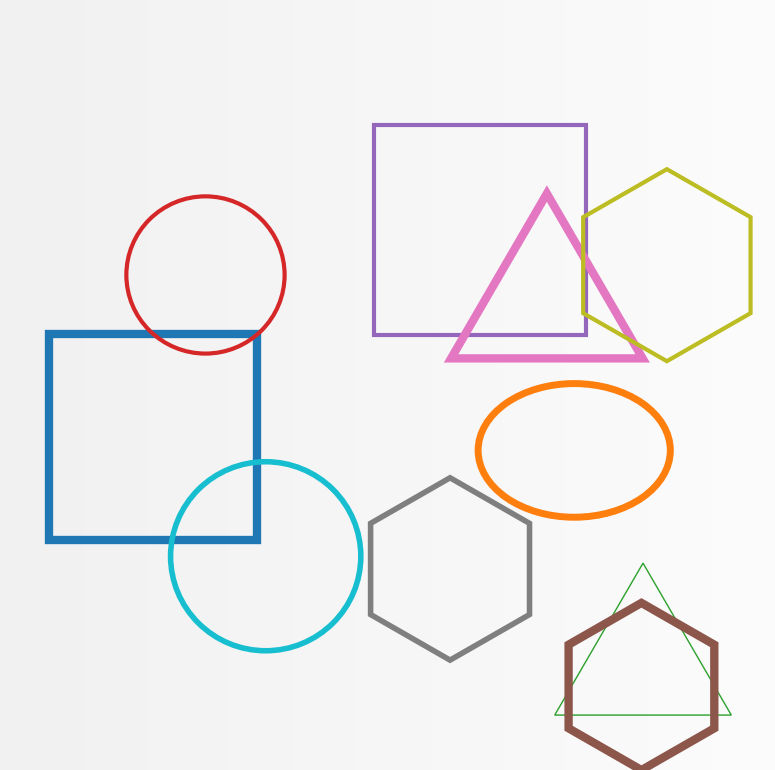[{"shape": "square", "thickness": 3, "radius": 0.67, "center": [0.198, 0.433]}, {"shape": "oval", "thickness": 2.5, "radius": 0.62, "center": [0.741, 0.415]}, {"shape": "triangle", "thickness": 0.5, "radius": 0.66, "center": [0.83, 0.137]}, {"shape": "circle", "thickness": 1.5, "radius": 0.51, "center": [0.265, 0.643]}, {"shape": "square", "thickness": 1.5, "radius": 0.68, "center": [0.619, 0.701]}, {"shape": "hexagon", "thickness": 3, "radius": 0.54, "center": [0.828, 0.108]}, {"shape": "triangle", "thickness": 3, "radius": 0.71, "center": [0.706, 0.606]}, {"shape": "hexagon", "thickness": 2, "radius": 0.59, "center": [0.581, 0.261]}, {"shape": "hexagon", "thickness": 1.5, "radius": 0.62, "center": [0.86, 0.656]}, {"shape": "circle", "thickness": 2, "radius": 0.61, "center": [0.343, 0.278]}]